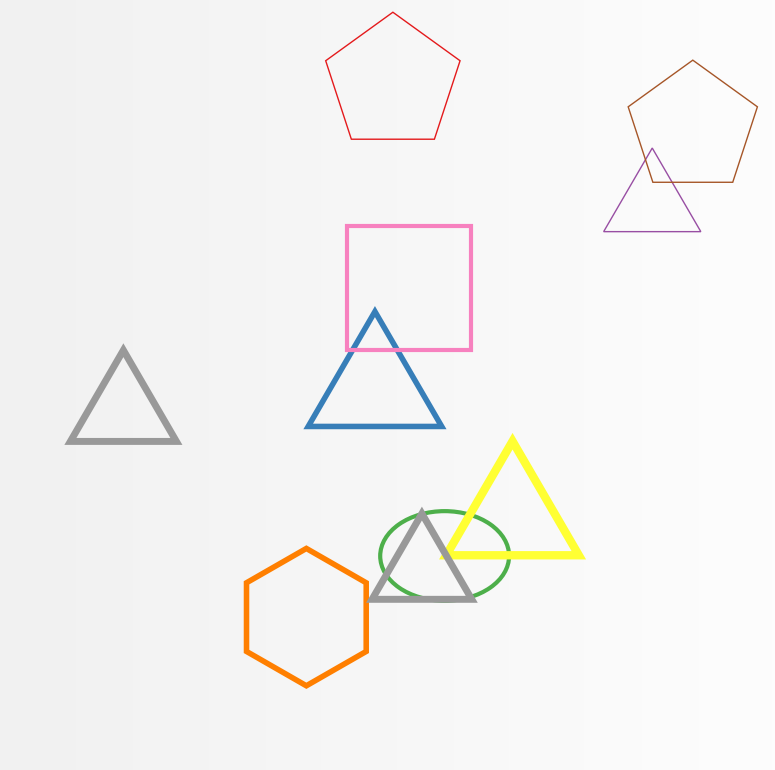[{"shape": "pentagon", "thickness": 0.5, "radius": 0.46, "center": [0.507, 0.893]}, {"shape": "triangle", "thickness": 2, "radius": 0.5, "center": [0.484, 0.496]}, {"shape": "oval", "thickness": 1.5, "radius": 0.42, "center": [0.574, 0.278]}, {"shape": "triangle", "thickness": 0.5, "radius": 0.36, "center": [0.842, 0.735]}, {"shape": "hexagon", "thickness": 2, "radius": 0.45, "center": [0.395, 0.199]}, {"shape": "triangle", "thickness": 3, "radius": 0.49, "center": [0.661, 0.328]}, {"shape": "pentagon", "thickness": 0.5, "radius": 0.44, "center": [0.894, 0.834]}, {"shape": "square", "thickness": 1.5, "radius": 0.4, "center": [0.528, 0.626]}, {"shape": "triangle", "thickness": 2.5, "radius": 0.39, "center": [0.159, 0.466]}, {"shape": "triangle", "thickness": 2.5, "radius": 0.37, "center": [0.544, 0.259]}]